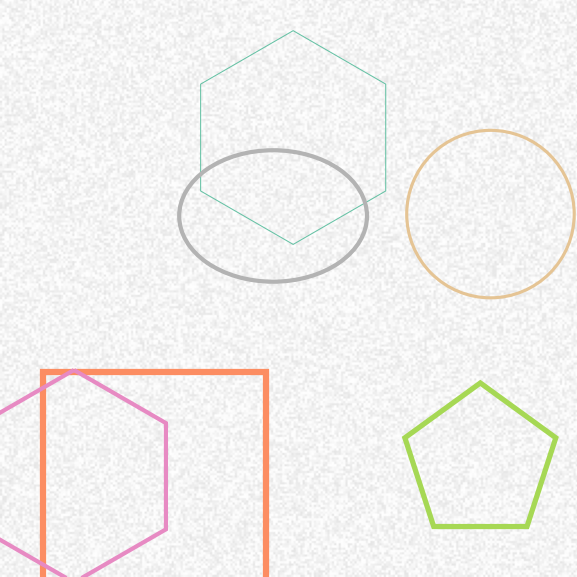[{"shape": "hexagon", "thickness": 0.5, "radius": 0.93, "center": [0.508, 0.761]}, {"shape": "square", "thickness": 3, "radius": 0.96, "center": [0.268, 0.163]}, {"shape": "hexagon", "thickness": 2, "radius": 0.92, "center": [0.128, 0.175]}, {"shape": "pentagon", "thickness": 2.5, "radius": 0.69, "center": [0.832, 0.199]}, {"shape": "circle", "thickness": 1.5, "radius": 0.73, "center": [0.849, 0.628]}, {"shape": "oval", "thickness": 2, "radius": 0.81, "center": [0.473, 0.625]}]